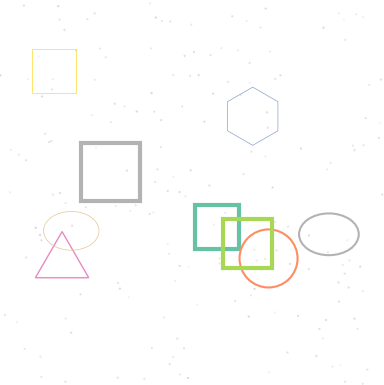[{"shape": "square", "thickness": 3, "radius": 0.29, "center": [0.564, 0.41]}, {"shape": "circle", "thickness": 1.5, "radius": 0.38, "center": [0.698, 0.329]}, {"shape": "hexagon", "thickness": 0.5, "radius": 0.38, "center": [0.656, 0.698]}, {"shape": "triangle", "thickness": 1, "radius": 0.4, "center": [0.161, 0.319]}, {"shape": "square", "thickness": 3, "radius": 0.32, "center": [0.643, 0.368]}, {"shape": "square", "thickness": 0.5, "radius": 0.29, "center": [0.139, 0.817]}, {"shape": "oval", "thickness": 0.5, "radius": 0.36, "center": [0.185, 0.4]}, {"shape": "oval", "thickness": 1.5, "radius": 0.39, "center": [0.854, 0.391]}, {"shape": "square", "thickness": 3, "radius": 0.38, "center": [0.286, 0.553]}]